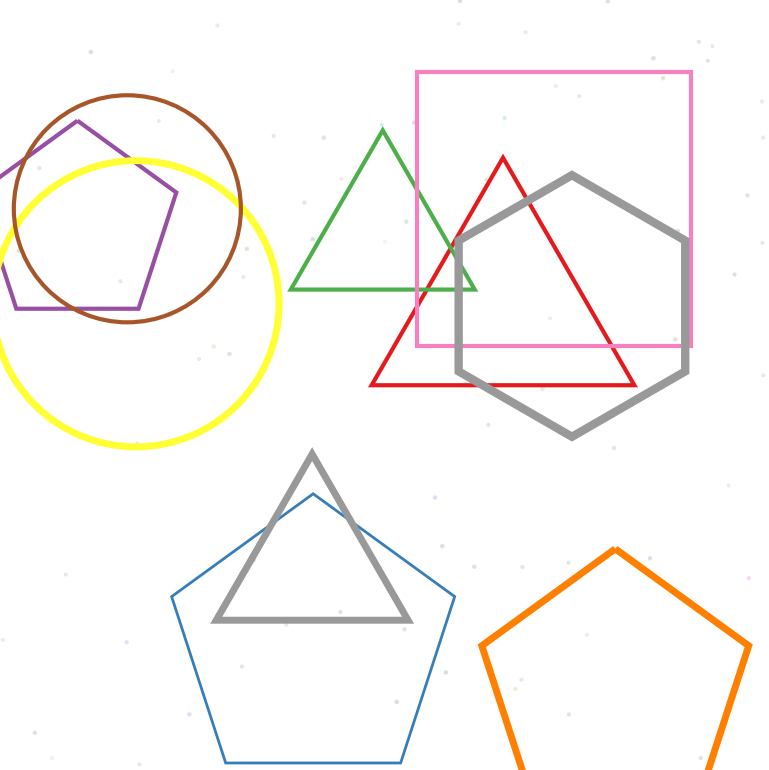[{"shape": "triangle", "thickness": 1.5, "radius": 0.98, "center": [0.653, 0.598]}, {"shape": "pentagon", "thickness": 1, "radius": 0.97, "center": [0.407, 0.165]}, {"shape": "triangle", "thickness": 1.5, "radius": 0.69, "center": [0.497, 0.693]}, {"shape": "pentagon", "thickness": 1.5, "radius": 0.68, "center": [0.101, 0.708]}, {"shape": "pentagon", "thickness": 2.5, "radius": 0.91, "center": [0.799, 0.105]}, {"shape": "circle", "thickness": 2.5, "radius": 0.93, "center": [0.177, 0.606]}, {"shape": "circle", "thickness": 1.5, "radius": 0.74, "center": [0.165, 0.729]}, {"shape": "square", "thickness": 1.5, "radius": 0.89, "center": [0.72, 0.729]}, {"shape": "triangle", "thickness": 2.5, "radius": 0.72, "center": [0.405, 0.266]}, {"shape": "hexagon", "thickness": 3, "radius": 0.85, "center": [0.743, 0.603]}]